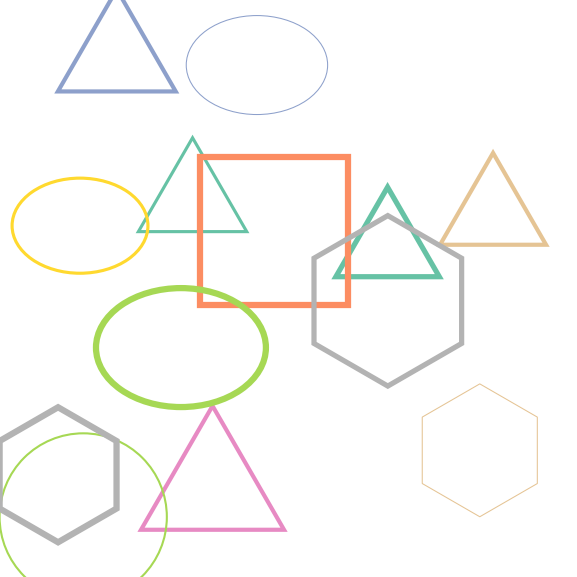[{"shape": "triangle", "thickness": 2.5, "radius": 0.52, "center": [0.671, 0.572]}, {"shape": "triangle", "thickness": 1.5, "radius": 0.54, "center": [0.333, 0.652]}, {"shape": "square", "thickness": 3, "radius": 0.64, "center": [0.475, 0.6]}, {"shape": "oval", "thickness": 0.5, "radius": 0.61, "center": [0.445, 0.886]}, {"shape": "triangle", "thickness": 2, "radius": 0.59, "center": [0.202, 0.9]}, {"shape": "triangle", "thickness": 2, "radius": 0.71, "center": [0.368, 0.153]}, {"shape": "circle", "thickness": 1, "radius": 0.72, "center": [0.144, 0.104]}, {"shape": "oval", "thickness": 3, "radius": 0.74, "center": [0.313, 0.397]}, {"shape": "oval", "thickness": 1.5, "radius": 0.59, "center": [0.139, 0.608]}, {"shape": "hexagon", "thickness": 0.5, "radius": 0.58, "center": [0.831, 0.219]}, {"shape": "triangle", "thickness": 2, "radius": 0.53, "center": [0.854, 0.628]}, {"shape": "hexagon", "thickness": 2.5, "radius": 0.74, "center": [0.672, 0.478]}, {"shape": "hexagon", "thickness": 3, "radius": 0.58, "center": [0.101, 0.177]}]